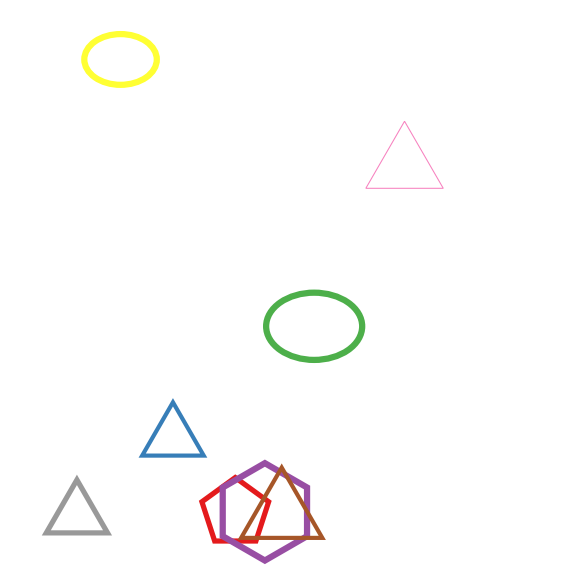[{"shape": "pentagon", "thickness": 2.5, "radius": 0.3, "center": [0.407, 0.111]}, {"shape": "triangle", "thickness": 2, "radius": 0.31, "center": [0.299, 0.241]}, {"shape": "oval", "thickness": 3, "radius": 0.42, "center": [0.544, 0.434]}, {"shape": "hexagon", "thickness": 3, "radius": 0.42, "center": [0.459, 0.113]}, {"shape": "oval", "thickness": 3, "radius": 0.31, "center": [0.209, 0.896]}, {"shape": "triangle", "thickness": 2, "radius": 0.41, "center": [0.488, 0.108]}, {"shape": "triangle", "thickness": 0.5, "radius": 0.39, "center": [0.701, 0.712]}, {"shape": "triangle", "thickness": 2.5, "radius": 0.31, "center": [0.133, 0.107]}]